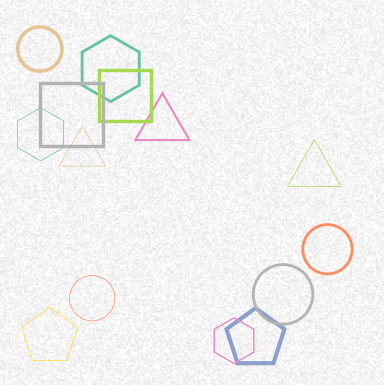[{"shape": "hexagon", "thickness": 2, "radius": 0.43, "center": [0.288, 0.822]}, {"shape": "hexagon", "thickness": 0.5, "radius": 0.35, "center": [0.105, 0.651]}, {"shape": "circle", "thickness": 0.5, "radius": 0.29, "center": [0.239, 0.225]}, {"shape": "circle", "thickness": 2, "radius": 0.32, "center": [0.851, 0.353]}, {"shape": "pentagon", "thickness": 3, "radius": 0.4, "center": [0.664, 0.121]}, {"shape": "hexagon", "thickness": 1, "radius": 0.3, "center": [0.608, 0.115]}, {"shape": "triangle", "thickness": 1.5, "radius": 0.41, "center": [0.422, 0.677]}, {"shape": "square", "thickness": 2.5, "radius": 0.33, "center": [0.324, 0.751]}, {"shape": "triangle", "thickness": 0.5, "radius": 0.4, "center": [0.816, 0.556]}, {"shape": "pentagon", "thickness": 0.5, "radius": 0.38, "center": [0.129, 0.126]}, {"shape": "triangle", "thickness": 0.5, "radius": 0.35, "center": [0.214, 0.603]}, {"shape": "circle", "thickness": 2.5, "radius": 0.29, "center": [0.104, 0.873]}, {"shape": "circle", "thickness": 2, "radius": 0.39, "center": [0.735, 0.235]}, {"shape": "square", "thickness": 2.5, "radius": 0.41, "center": [0.185, 0.703]}]